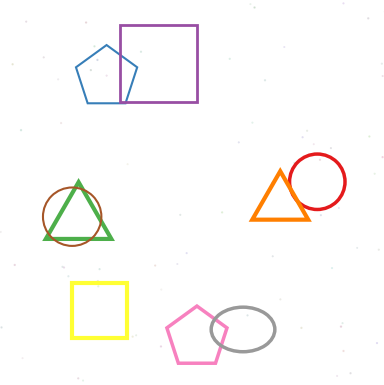[{"shape": "circle", "thickness": 2.5, "radius": 0.36, "center": [0.824, 0.528]}, {"shape": "pentagon", "thickness": 1.5, "radius": 0.42, "center": [0.277, 0.799]}, {"shape": "triangle", "thickness": 3, "radius": 0.49, "center": [0.204, 0.429]}, {"shape": "square", "thickness": 2, "radius": 0.5, "center": [0.412, 0.835]}, {"shape": "triangle", "thickness": 3, "radius": 0.42, "center": [0.728, 0.471]}, {"shape": "square", "thickness": 3, "radius": 0.36, "center": [0.258, 0.193]}, {"shape": "circle", "thickness": 1.5, "radius": 0.38, "center": [0.187, 0.437]}, {"shape": "pentagon", "thickness": 2.5, "radius": 0.41, "center": [0.512, 0.123]}, {"shape": "oval", "thickness": 2.5, "radius": 0.41, "center": [0.631, 0.144]}]